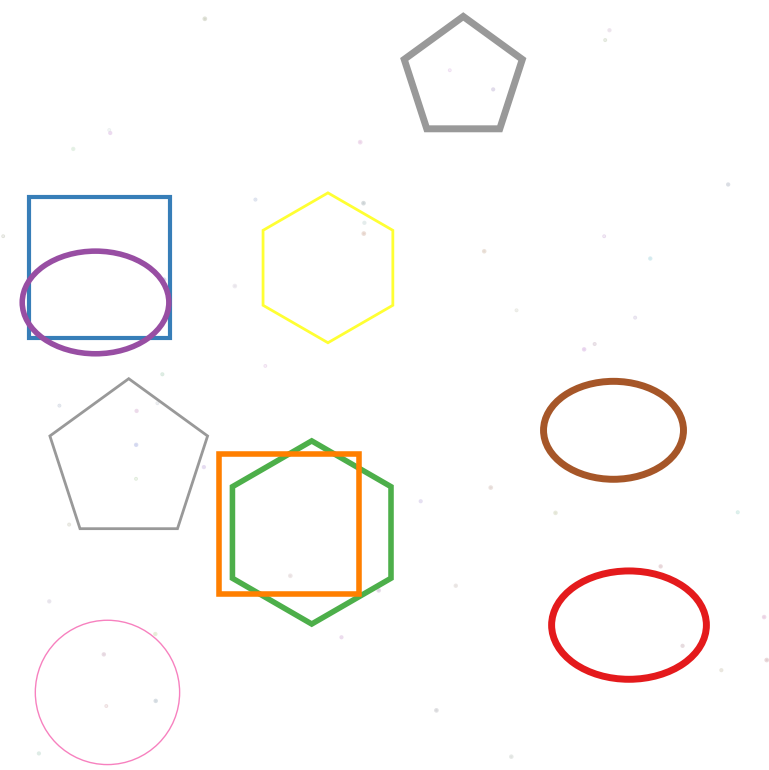[{"shape": "oval", "thickness": 2.5, "radius": 0.5, "center": [0.817, 0.188]}, {"shape": "square", "thickness": 1.5, "radius": 0.46, "center": [0.13, 0.653]}, {"shape": "hexagon", "thickness": 2, "radius": 0.59, "center": [0.405, 0.308]}, {"shape": "oval", "thickness": 2, "radius": 0.48, "center": [0.124, 0.607]}, {"shape": "square", "thickness": 2, "radius": 0.45, "center": [0.375, 0.32]}, {"shape": "hexagon", "thickness": 1, "radius": 0.49, "center": [0.426, 0.652]}, {"shape": "oval", "thickness": 2.5, "radius": 0.45, "center": [0.797, 0.441]}, {"shape": "circle", "thickness": 0.5, "radius": 0.47, "center": [0.14, 0.101]}, {"shape": "pentagon", "thickness": 1, "radius": 0.54, "center": [0.167, 0.401]}, {"shape": "pentagon", "thickness": 2.5, "radius": 0.4, "center": [0.602, 0.898]}]